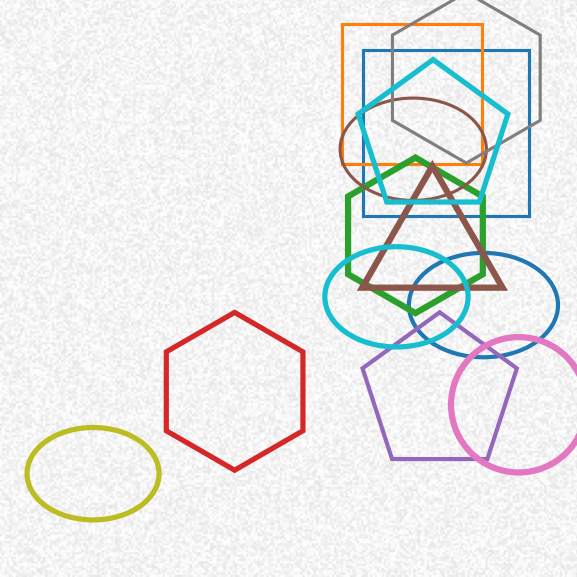[{"shape": "oval", "thickness": 2, "radius": 0.65, "center": [0.837, 0.471]}, {"shape": "square", "thickness": 1.5, "radius": 0.72, "center": [0.772, 0.769]}, {"shape": "square", "thickness": 1.5, "radius": 0.6, "center": [0.713, 0.837]}, {"shape": "hexagon", "thickness": 3, "radius": 0.67, "center": [0.719, 0.592]}, {"shape": "hexagon", "thickness": 2.5, "radius": 0.68, "center": [0.406, 0.322]}, {"shape": "pentagon", "thickness": 2, "radius": 0.7, "center": [0.761, 0.318]}, {"shape": "oval", "thickness": 1.5, "radius": 0.63, "center": [0.716, 0.741]}, {"shape": "triangle", "thickness": 3, "radius": 0.7, "center": [0.749, 0.571]}, {"shape": "circle", "thickness": 3, "radius": 0.59, "center": [0.898, 0.298]}, {"shape": "hexagon", "thickness": 1.5, "radius": 0.74, "center": [0.807, 0.865]}, {"shape": "oval", "thickness": 2.5, "radius": 0.57, "center": [0.161, 0.179]}, {"shape": "oval", "thickness": 2.5, "radius": 0.62, "center": [0.687, 0.485]}, {"shape": "pentagon", "thickness": 2.5, "radius": 0.68, "center": [0.75, 0.76]}]